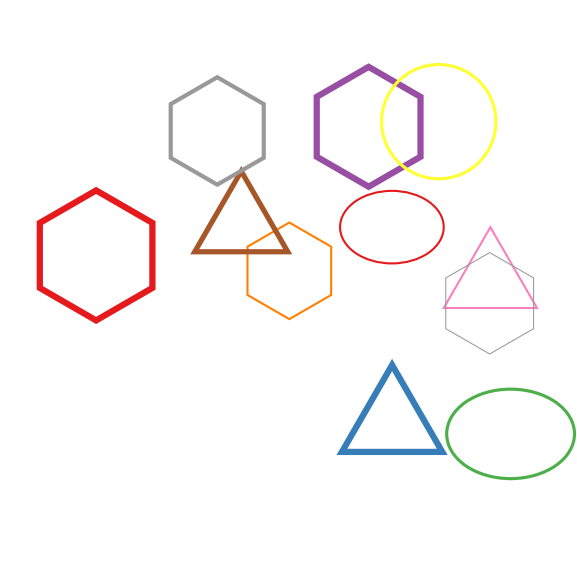[{"shape": "oval", "thickness": 1, "radius": 0.45, "center": [0.679, 0.606]}, {"shape": "hexagon", "thickness": 3, "radius": 0.56, "center": [0.166, 0.557]}, {"shape": "triangle", "thickness": 3, "radius": 0.5, "center": [0.679, 0.267]}, {"shape": "oval", "thickness": 1.5, "radius": 0.55, "center": [0.884, 0.248]}, {"shape": "hexagon", "thickness": 3, "radius": 0.52, "center": [0.638, 0.78]}, {"shape": "hexagon", "thickness": 1, "radius": 0.42, "center": [0.501, 0.53]}, {"shape": "circle", "thickness": 1.5, "radius": 0.49, "center": [0.76, 0.788]}, {"shape": "triangle", "thickness": 2.5, "radius": 0.46, "center": [0.418, 0.61]}, {"shape": "triangle", "thickness": 1, "radius": 0.47, "center": [0.849, 0.512]}, {"shape": "hexagon", "thickness": 2, "radius": 0.47, "center": [0.376, 0.772]}, {"shape": "hexagon", "thickness": 0.5, "radius": 0.44, "center": [0.848, 0.474]}]